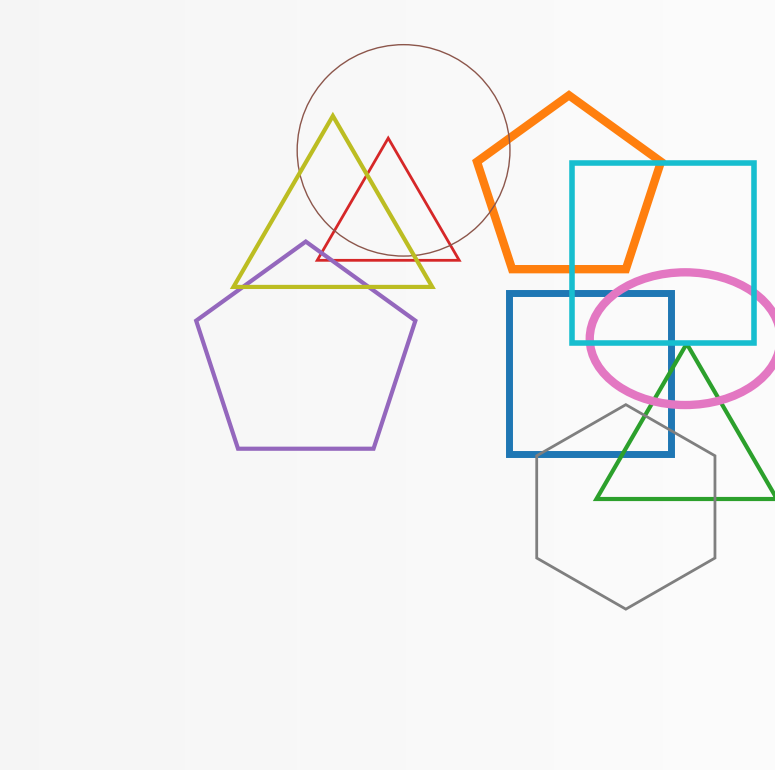[{"shape": "square", "thickness": 2.5, "radius": 0.52, "center": [0.761, 0.515]}, {"shape": "pentagon", "thickness": 3, "radius": 0.62, "center": [0.734, 0.751]}, {"shape": "triangle", "thickness": 1.5, "radius": 0.67, "center": [0.886, 0.419]}, {"shape": "triangle", "thickness": 1, "radius": 0.53, "center": [0.501, 0.715]}, {"shape": "pentagon", "thickness": 1.5, "radius": 0.74, "center": [0.395, 0.538]}, {"shape": "circle", "thickness": 0.5, "radius": 0.69, "center": [0.521, 0.805]}, {"shape": "oval", "thickness": 3, "radius": 0.62, "center": [0.884, 0.56]}, {"shape": "hexagon", "thickness": 1, "radius": 0.66, "center": [0.808, 0.342]}, {"shape": "triangle", "thickness": 1.5, "radius": 0.74, "center": [0.429, 0.701]}, {"shape": "square", "thickness": 2, "radius": 0.58, "center": [0.856, 0.672]}]